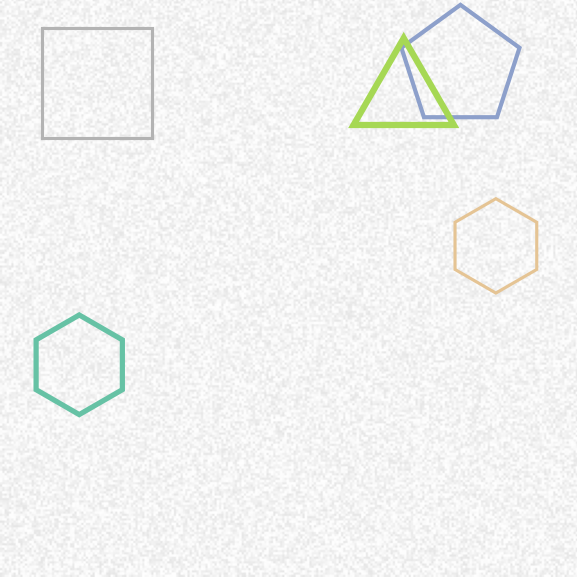[{"shape": "hexagon", "thickness": 2.5, "radius": 0.43, "center": [0.137, 0.367]}, {"shape": "pentagon", "thickness": 2, "radius": 0.54, "center": [0.797, 0.883]}, {"shape": "triangle", "thickness": 3, "radius": 0.5, "center": [0.699, 0.833]}, {"shape": "hexagon", "thickness": 1.5, "radius": 0.41, "center": [0.859, 0.573]}, {"shape": "square", "thickness": 1.5, "radius": 0.48, "center": [0.168, 0.855]}]